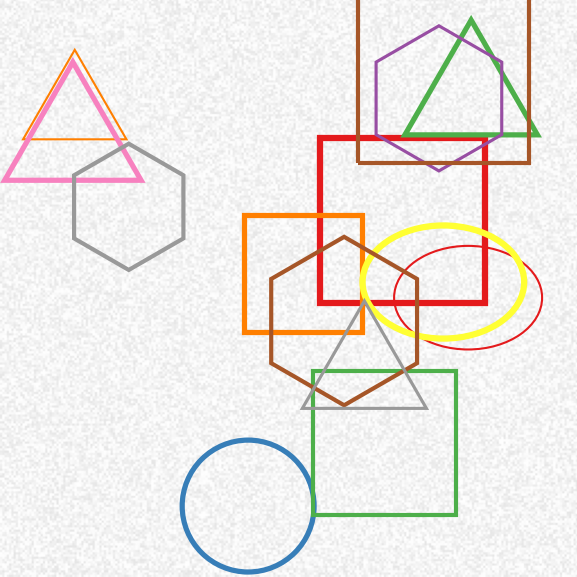[{"shape": "oval", "thickness": 1, "radius": 0.64, "center": [0.811, 0.484]}, {"shape": "square", "thickness": 3, "radius": 0.71, "center": [0.697, 0.617]}, {"shape": "circle", "thickness": 2.5, "radius": 0.57, "center": [0.43, 0.123]}, {"shape": "triangle", "thickness": 2.5, "radius": 0.66, "center": [0.816, 0.832]}, {"shape": "square", "thickness": 2, "radius": 0.62, "center": [0.666, 0.232]}, {"shape": "hexagon", "thickness": 1.5, "radius": 0.63, "center": [0.76, 0.829]}, {"shape": "triangle", "thickness": 1, "radius": 0.52, "center": [0.129, 0.81]}, {"shape": "square", "thickness": 2.5, "radius": 0.51, "center": [0.525, 0.526]}, {"shape": "oval", "thickness": 3, "radius": 0.7, "center": [0.768, 0.511]}, {"shape": "square", "thickness": 2, "radius": 0.74, "center": [0.768, 0.866]}, {"shape": "hexagon", "thickness": 2, "radius": 0.73, "center": [0.596, 0.443]}, {"shape": "triangle", "thickness": 2.5, "radius": 0.68, "center": [0.126, 0.755]}, {"shape": "triangle", "thickness": 1.5, "radius": 0.62, "center": [0.631, 0.354]}, {"shape": "hexagon", "thickness": 2, "radius": 0.55, "center": [0.223, 0.641]}]